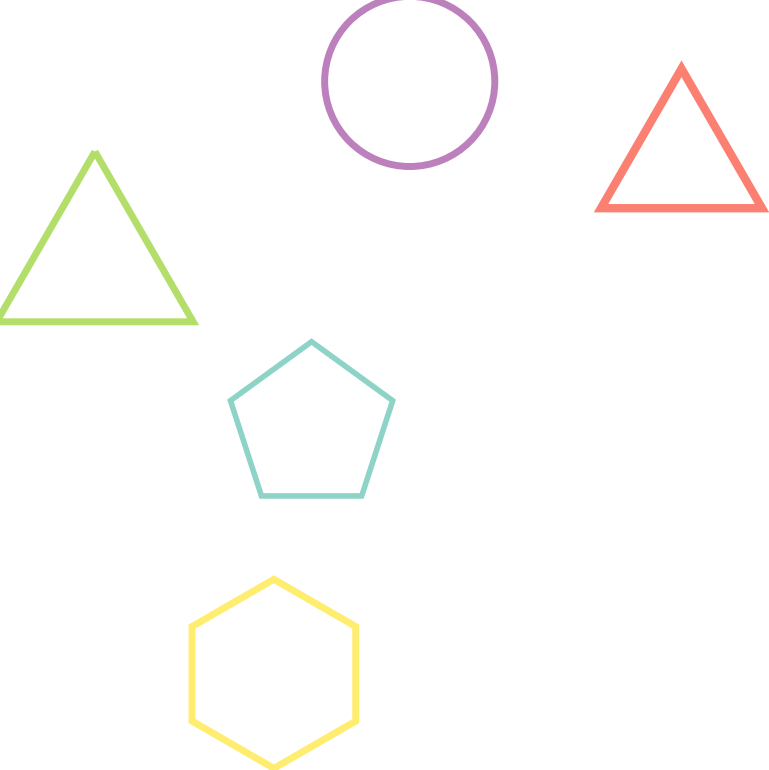[{"shape": "pentagon", "thickness": 2, "radius": 0.55, "center": [0.405, 0.445]}, {"shape": "triangle", "thickness": 3, "radius": 0.6, "center": [0.885, 0.79]}, {"shape": "triangle", "thickness": 2.5, "radius": 0.74, "center": [0.123, 0.656]}, {"shape": "circle", "thickness": 2.5, "radius": 0.55, "center": [0.532, 0.894]}, {"shape": "hexagon", "thickness": 2.5, "radius": 0.61, "center": [0.356, 0.125]}]